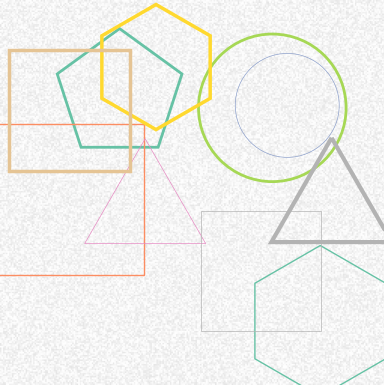[{"shape": "pentagon", "thickness": 2, "radius": 0.85, "center": [0.311, 0.755]}, {"shape": "hexagon", "thickness": 1, "radius": 0.98, "center": [0.832, 0.166]}, {"shape": "square", "thickness": 1, "radius": 0.98, "center": [0.179, 0.482]}, {"shape": "circle", "thickness": 0.5, "radius": 0.67, "center": [0.746, 0.726]}, {"shape": "triangle", "thickness": 0.5, "radius": 0.91, "center": [0.377, 0.458]}, {"shape": "circle", "thickness": 2, "radius": 0.96, "center": [0.707, 0.72]}, {"shape": "hexagon", "thickness": 2.5, "radius": 0.81, "center": [0.405, 0.826]}, {"shape": "square", "thickness": 2.5, "radius": 0.78, "center": [0.18, 0.713]}, {"shape": "triangle", "thickness": 3, "radius": 0.9, "center": [0.861, 0.461]}, {"shape": "square", "thickness": 0.5, "radius": 0.78, "center": [0.677, 0.296]}]